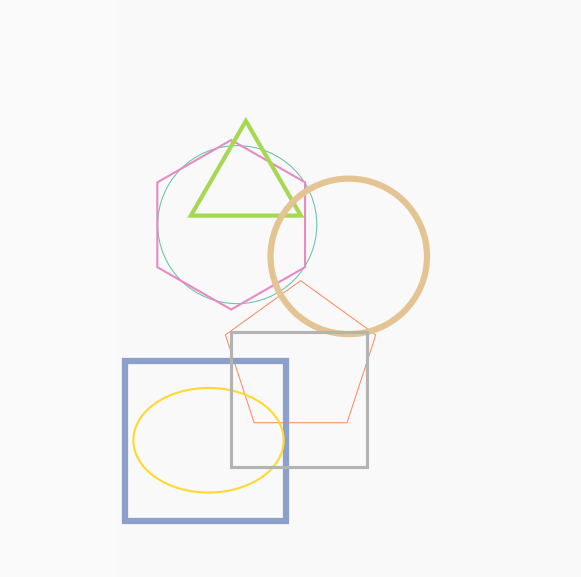[{"shape": "circle", "thickness": 0.5, "radius": 0.68, "center": [0.408, 0.61]}, {"shape": "pentagon", "thickness": 0.5, "radius": 0.68, "center": [0.517, 0.377]}, {"shape": "square", "thickness": 3, "radius": 0.69, "center": [0.353, 0.235]}, {"shape": "hexagon", "thickness": 1, "radius": 0.73, "center": [0.398, 0.61]}, {"shape": "triangle", "thickness": 2, "radius": 0.55, "center": [0.423, 0.68]}, {"shape": "oval", "thickness": 1, "radius": 0.65, "center": [0.359, 0.237]}, {"shape": "circle", "thickness": 3, "radius": 0.67, "center": [0.6, 0.555]}, {"shape": "square", "thickness": 1.5, "radius": 0.58, "center": [0.515, 0.308]}]